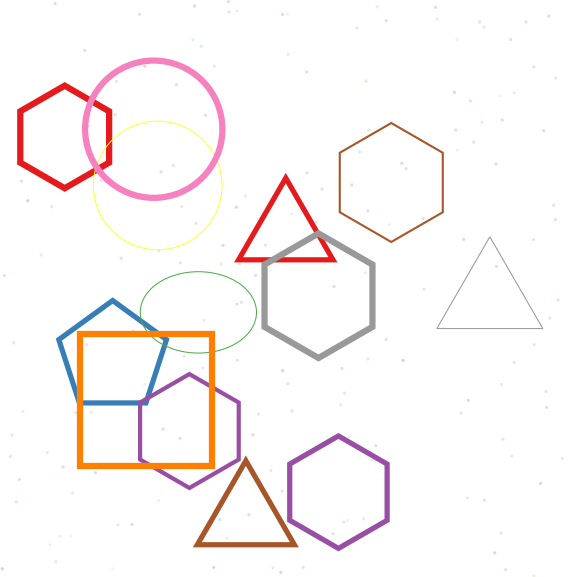[{"shape": "hexagon", "thickness": 3, "radius": 0.44, "center": [0.112, 0.762]}, {"shape": "triangle", "thickness": 2.5, "radius": 0.47, "center": [0.495, 0.596]}, {"shape": "pentagon", "thickness": 2.5, "radius": 0.49, "center": [0.195, 0.381]}, {"shape": "oval", "thickness": 0.5, "radius": 0.5, "center": [0.344, 0.458]}, {"shape": "hexagon", "thickness": 2, "radius": 0.49, "center": [0.328, 0.253]}, {"shape": "hexagon", "thickness": 2.5, "radius": 0.49, "center": [0.586, 0.147]}, {"shape": "square", "thickness": 3, "radius": 0.57, "center": [0.253, 0.307]}, {"shape": "circle", "thickness": 0.5, "radius": 0.56, "center": [0.273, 0.678]}, {"shape": "triangle", "thickness": 2.5, "radius": 0.49, "center": [0.426, 0.104]}, {"shape": "hexagon", "thickness": 1, "radius": 0.51, "center": [0.678, 0.683]}, {"shape": "circle", "thickness": 3, "radius": 0.59, "center": [0.266, 0.775]}, {"shape": "triangle", "thickness": 0.5, "radius": 0.53, "center": [0.848, 0.483]}, {"shape": "hexagon", "thickness": 3, "radius": 0.54, "center": [0.551, 0.487]}]